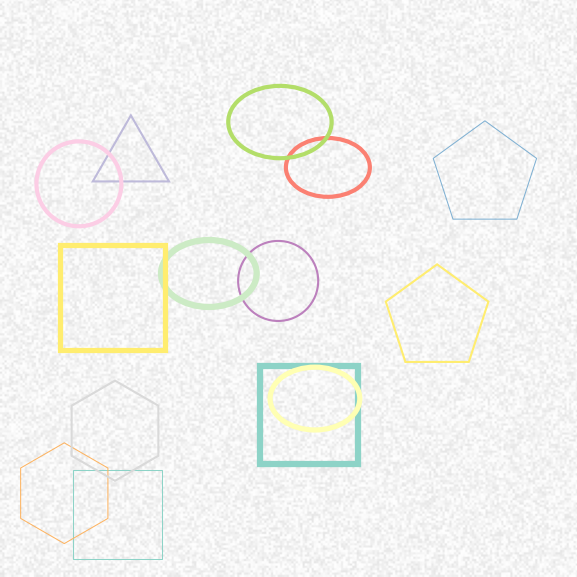[{"shape": "square", "thickness": 3, "radius": 0.42, "center": [0.534, 0.28]}, {"shape": "square", "thickness": 0.5, "radius": 0.39, "center": [0.204, 0.108]}, {"shape": "oval", "thickness": 2.5, "radius": 0.39, "center": [0.545, 0.309]}, {"shape": "triangle", "thickness": 1, "radius": 0.38, "center": [0.227, 0.723]}, {"shape": "oval", "thickness": 2, "radius": 0.36, "center": [0.568, 0.709]}, {"shape": "pentagon", "thickness": 0.5, "radius": 0.47, "center": [0.84, 0.696]}, {"shape": "hexagon", "thickness": 0.5, "radius": 0.44, "center": [0.111, 0.145]}, {"shape": "oval", "thickness": 2, "radius": 0.45, "center": [0.485, 0.788]}, {"shape": "circle", "thickness": 2, "radius": 0.37, "center": [0.137, 0.681]}, {"shape": "hexagon", "thickness": 1, "radius": 0.43, "center": [0.199, 0.253]}, {"shape": "circle", "thickness": 1, "radius": 0.35, "center": [0.482, 0.513]}, {"shape": "oval", "thickness": 3, "radius": 0.41, "center": [0.362, 0.526]}, {"shape": "pentagon", "thickness": 1, "radius": 0.47, "center": [0.757, 0.448]}, {"shape": "square", "thickness": 2.5, "radius": 0.46, "center": [0.194, 0.484]}]